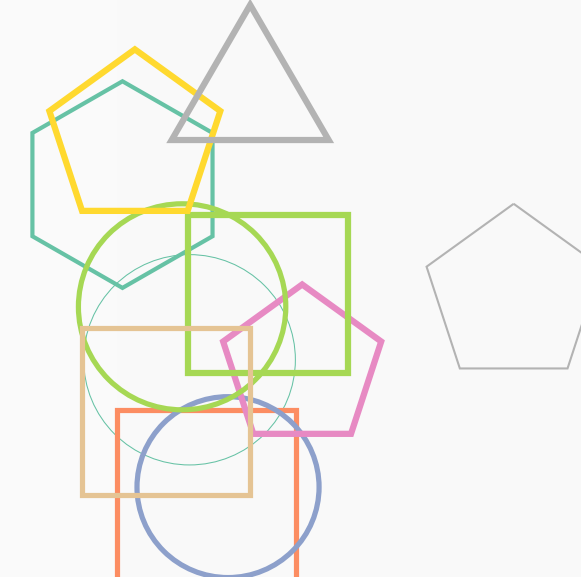[{"shape": "circle", "thickness": 0.5, "radius": 0.91, "center": [0.326, 0.376]}, {"shape": "hexagon", "thickness": 2, "radius": 0.89, "center": [0.211, 0.679]}, {"shape": "square", "thickness": 2.5, "radius": 0.77, "center": [0.356, 0.134]}, {"shape": "circle", "thickness": 2.5, "radius": 0.78, "center": [0.392, 0.156]}, {"shape": "pentagon", "thickness": 3, "radius": 0.71, "center": [0.52, 0.364]}, {"shape": "square", "thickness": 3, "radius": 0.69, "center": [0.461, 0.49]}, {"shape": "circle", "thickness": 2.5, "radius": 0.89, "center": [0.313, 0.468]}, {"shape": "pentagon", "thickness": 3, "radius": 0.77, "center": [0.232, 0.759]}, {"shape": "square", "thickness": 2.5, "radius": 0.72, "center": [0.286, 0.287]}, {"shape": "triangle", "thickness": 3, "radius": 0.78, "center": [0.43, 0.835]}, {"shape": "pentagon", "thickness": 1, "radius": 0.79, "center": [0.884, 0.489]}]